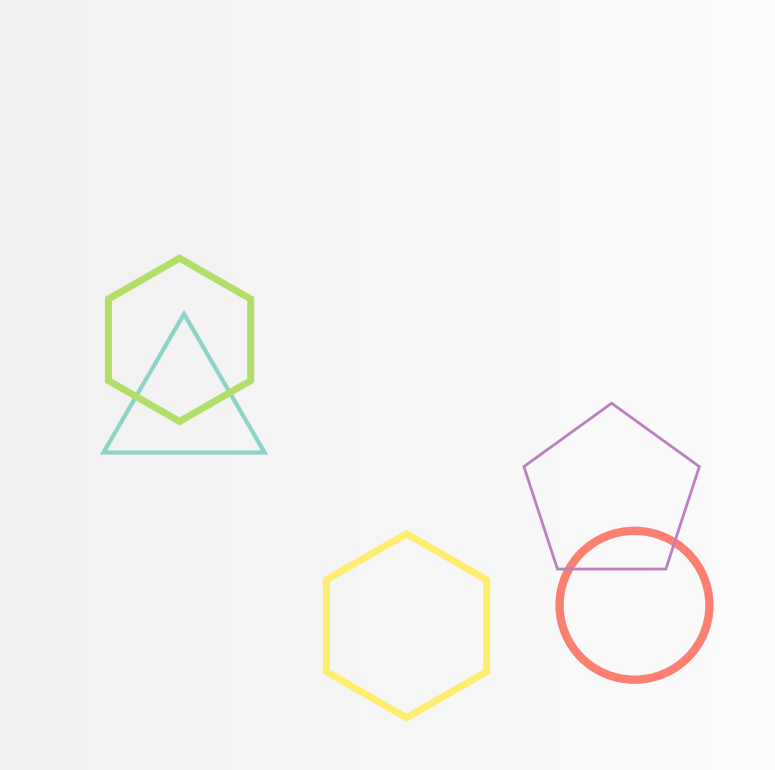[{"shape": "triangle", "thickness": 1.5, "radius": 0.6, "center": [0.237, 0.472]}, {"shape": "circle", "thickness": 3, "radius": 0.48, "center": [0.819, 0.214]}, {"shape": "hexagon", "thickness": 2.5, "radius": 0.53, "center": [0.232, 0.559]}, {"shape": "pentagon", "thickness": 1, "radius": 0.6, "center": [0.789, 0.357]}, {"shape": "hexagon", "thickness": 2.5, "radius": 0.6, "center": [0.525, 0.187]}]